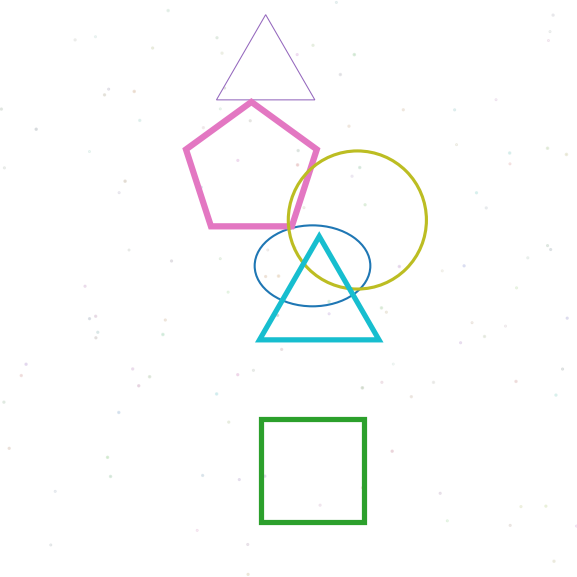[{"shape": "oval", "thickness": 1, "radius": 0.5, "center": [0.541, 0.539]}, {"shape": "square", "thickness": 2.5, "radius": 0.45, "center": [0.541, 0.184]}, {"shape": "triangle", "thickness": 0.5, "radius": 0.49, "center": [0.46, 0.875]}, {"shape": "pentagon", "thickness": 3, "radius": 0.6, "center": [0.435, 0.704]}, {"shape": "circle", "thickness": 1.5, "radius": 0.6, "center": [0.619, 0.618]}, {"shape": "triangle", "thickness": 2.5, "radius": 0.6, "center": [0.553, 0.47]}]